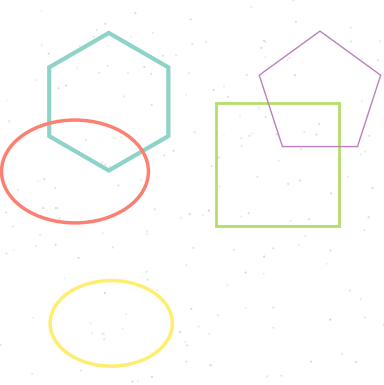[{"shape": "hexagon", "thickness": 3, "radius": 0.89, "center": [0.283, 0.736]}, {"shape": "oval", "thickness": 2.5, "radius": 0.95, "center": [0.195, 0.555]}, {"shape": "square", "thickness": 2, "radius": 0.8, "center": [0.721, 0.573]}, {"shape": "pentagon", "thickness": 1, "radius": 0.83, "center": [0.831, 0.753]}, {"shape": "oval", "thickness": 2.5, "radius": 0.79, "center": [0.289, 0.16]}]